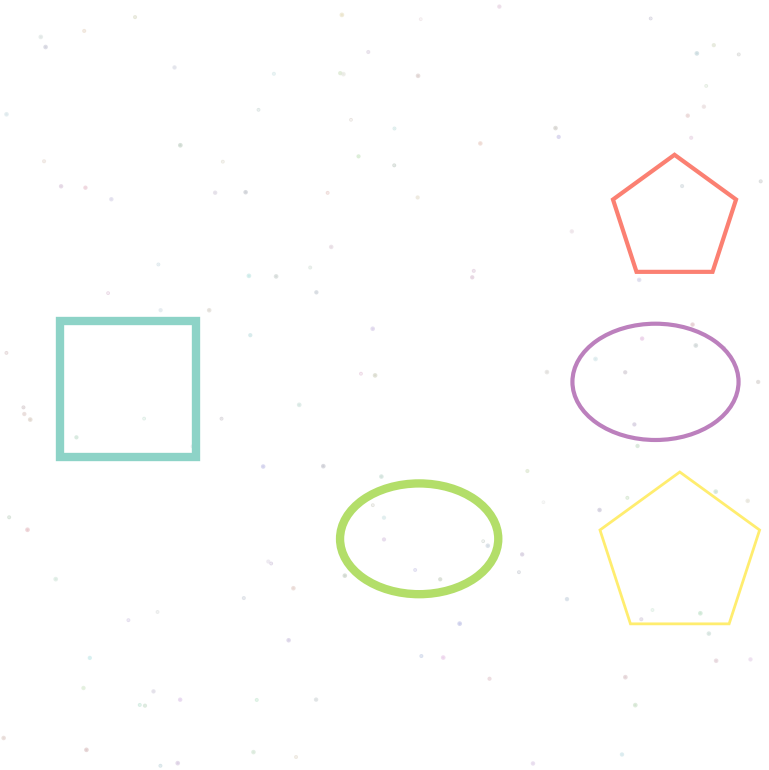[{"shape": "square", "thickness": 3, "radius": 0.44, "center": [0.167, 0.495]}, {"shape": "pentagon", "thickness": 1.5, "radius": 0.42, "center": [0.876, 0.715]}, {"shape": "oval", "thickness": 3, "radius": 0.51, "center": [0.544, 0.3]}, {"shape": "oval", "thickness": 1.5, "radius": 0.54, "center": [0.851, 0.504]}, {"shape": "pentagon", "thickness": 1, "radius": 0.54, "center": [0.883, 0.278]}]